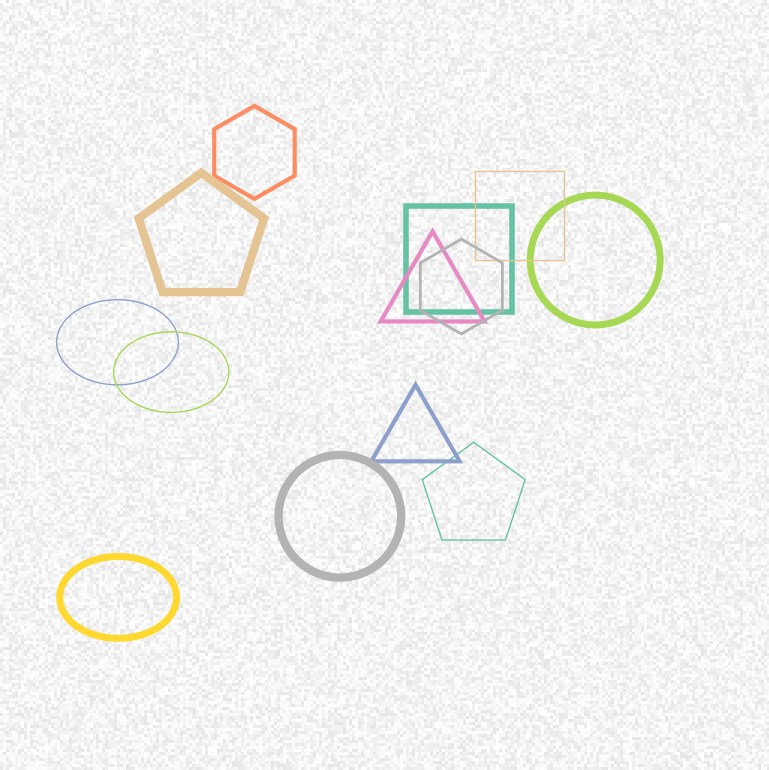[{"shape": "square", "thickness": 2, "radius": 0.34, "center": [0.596, 0.664]}, {"shape": "pentagon", "thickness": 0.5, "radius": 0.35, "center": [0.615, 0.355]}, {"shape": "hexagon", "thickness": 1.5, "radius": 0.3, "center": [0.33, 0.802]}, {"shape": "oval", "thickness": 0.5, "radius": 0.4, "center": [0.153, 0.556]}, {"shape": "triangle", "thickness": 1.5, "radius": 0.33, "center": [0.54, 0.434]}, {"shape": "triangle", "thickness": 1.5, "radius": 0.39, "center": [0.562, 0.622]}, {"shape": "circle", "thickness": 2.5, "radius": 0.42, "center": [0.773, 0.662]}, {"shape": "oval", "thickness": 0.5, "radius": 0.37, "center": [0.222, 0.517]}, {"shape": "oval", "thickness": 2.5, "radius": 0.38, "center": [0.153, 0.224]}, {"shape": "pentagon", "thickness": 3, "radius": 0.43, "center": [0.262, 0.69]}, {"shape": "square", "thickness": 0.5, "radius": 0.29, "center": [0.674, 0.72]}, {"shape": "circle", "thickness": 3, "radius": 0.4, "center": [0.441, 0.329]}, {"shape": "hexagon", "thickness": 1, "radius": 0.31, "center": [0.599, 0.628]}]